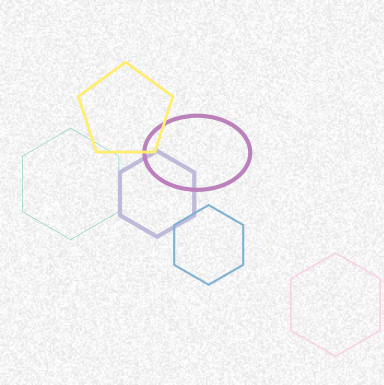[{"shape": "hexagon", "thickness": 0.5, "radius": 0.72, "center": [0.184, 0.522]}, {"shape": "hexagon", "thickness": 3, "radius": 0.56, "center": [0.408, 0.496]}, {"shape": "hexagon", "thickness": 1.5, "radius": 0.52, "center": [0.542, 0.364]}, {"shape": "hexagon", "thickness": 1, "radius": 0.67, "center": [0.871, 0.209]}, {"shape": "oval", "thickness": 3, "radius": 0.69, "center": [0.512, 0.603]}, {"shape": "pentagon", "thickness": 2, "radius": 0.65, "center": [0.326, 0.709]}]